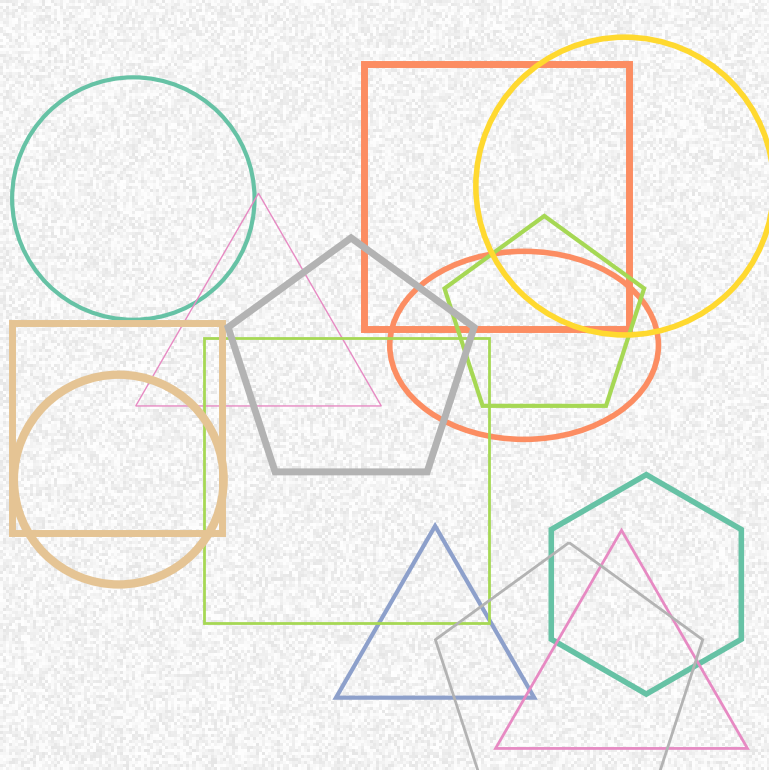[{"shape": "circle", "thickness": 1.5, "radius": 0.79, "center": [0.173, 0.742]}, {"shape": "hexagon", "thickness": 2, "radius": 0.71, "center": [0.839, 0.241]}, {"shape": "square", "thickness": 2.5, "radius": 0.86, "center": [0.645, 0.745]}, {"shape": "oval", "thickness": 2, "radius": 0.87, "center": [0.681, 0.551]}, {"shape": "triangle", "thickness": 1.5, "radius": 0.74, "center": [0.565, 0.168]}, {"shape": "triangle", "thickness": 1, "radius": 0.94, "center": [0.807, 0.122]}, {"shape": "triangle", "thickness": 0.5, "radius": 0.92, "center": [0.336, 0.565]}, {"shape": "pentagon", "thickness": 1.5, "radius": 0.68, "center": [0.707, 0.583]}, {"shape": "square", "thickness": 1, "radius": 0.92, "center": [0.45, 0.376]}, {"shape": "circle", "thickness": 2, "radius": 0.97, "center": [0.811, 0.758]}, {"shape": "circle", "thickness": 3, "radius": 0.68, "center": [0.154, 0.377]}, {"shape": "square", "thickness": 2.5, "radius": 0.68, "center": [0.152, 0.444]}, {"shape": "pentagon", "thickness": 1, "radius": 0.91, "center": [0.739, 0.113]}, {"shape": "pentagon", "thickness": 2.5, "radius": 0.84, "center": [0.456, 0.523]}]